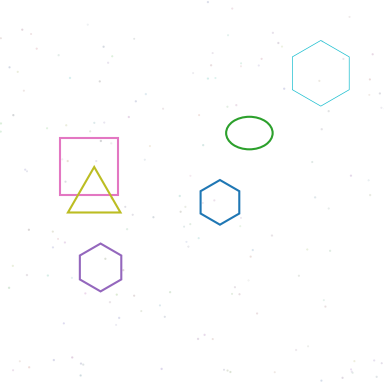[{"shape": "hexagon", "thickness": 1.5, "radius": 0.29, "center": [0.571, 0.474]}, {"shape": "oval", "thickness": 1.5, "radius": 0.3, "center": [0.648, 0.654]}, {"shape": "hexagon", "thickness": 1.5, "radius": 0.31, "center": [0.261, 0.305]}, {"shape": "square", "thickness": 1.5, "radius": 0.37, "center": [0.231, 0.567]}, {"shape": "triangle", "thickness": 1.5, "radius": 0.39, "center": [0.245, 0.487]}, {"shape": "hexagon", "thickness": 0.5, "radius": 0.43, "center": [0.833, 0.81]}]